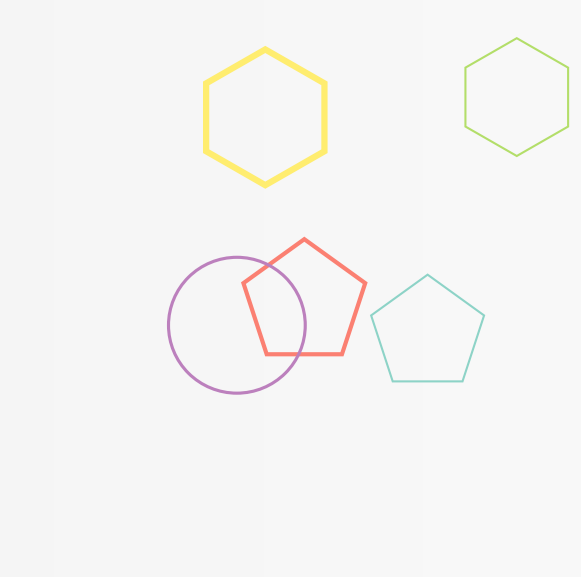[{"shape": "pentagon", "thickness": 1, "radius": 0.51, "center": [0.736, 0.421]}, {"shape": "pentagon", "thickness": 2, "radius": 0.55, "center": [0.524, 0.475]}, {"shape": "hexagon", "thickness": 1, "radius": 0.51, "center": [0.889, 0.831]}, {"shape": "circle", "thickness": 1.5, "radius": 0.59, "center": [0.408, 0.436]}, {"shape": "hexagon", "thickness": 3, "radius": 0.59, "center": [0.456, 0.796]}]